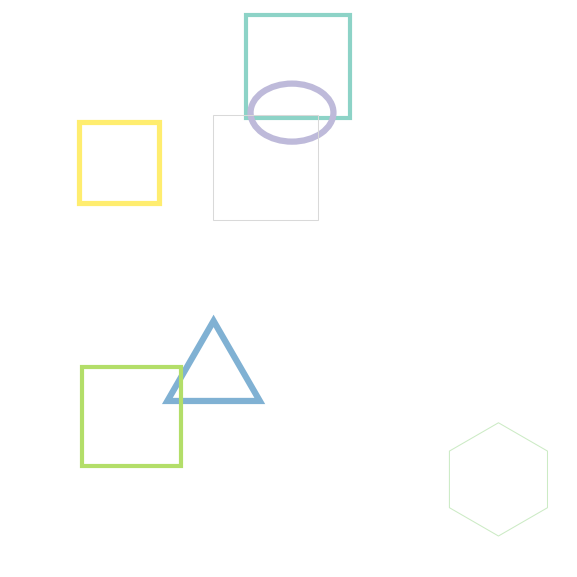[{"shape": "square", "thickness": 2, "radius": 0.45, "center": [0.515, 0.884]}, {"shape": "oval", "thickness": 3, "radius": 0.36, "center": [0.506, 0.804]}, {"shape": "triangle", "thickness": 3, "radius": 0.46, "center": [0.37, 0.351]}, {"shape": "square", "thickness": 2, "radius": 0.43, "center": [0.228, 0.278]}, {"shape": "square", "thickness": 0.5, "radius": 0.46, "center": [0.46, 0.709]}, {"shape": "hexagon", "thickness": 0.5, "radius": 0.49, "center": [0.863, 0.169]}, {"shape": "square", "thickness": 2.5, "radius": 0.35, "center": [0.206, 0.718]}]